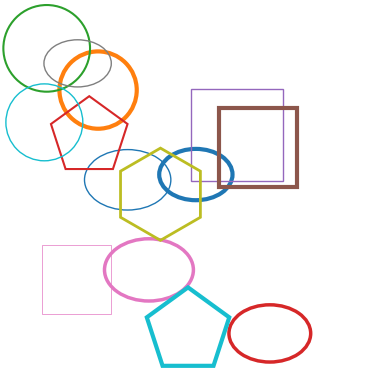[{"shape": "oval", "thickness": 3, "radius": 0.48, "center": [0.509, 0.547]}, {"shape": "oval", "thickness": 1, "radius": 0.56, "center": [0.332, 0.533]}, {"shape": "circle", "thickness": 3, "radius": 0.5, "center": [0.255, 0.766]}, {"shape": "circle", "thickness": 1.5, "radius": 0.56, "center": [0.121, 0.874]}, {"shape": "oval", "thickness": 2.5, "radius": 0.53, "center": [0.701, 0.134]}, {"shape": "pentagon", "thickness": 1.5, "radius": 0.52, "center": [0.232, 0.646]}, {"shape": "square", "thickness": 1, "radius": 0.6, "center": [0.616, 0.649]}, {"shape": "square", "thickness": 3, "radius": 0.51, "center": [0.67, 0.618]}, {"shape": "oval", "thickness": 2.5, "radius": 0.58, "center": [0.387, 0.299]}, {"shape": "square", "thickness": 0.5, "radius": 0.45, "center": [0.199, 0.274]}, {"shape": "oval", "thickness": 1, "radius": 0.44, "center": [0.202, 0.835]}, {"shape": "hexagon", "thickness": 2, "radius": 0.6, "center": [0.417, 0.496]}, {"shape": "circle", "thickness": 1, "radius": 0.5, "center": [0.115, 0.682]}, {"shape": "pentagon", "thickness": 3, "radius": 0.56, "center": [0.488, 0.141]}]